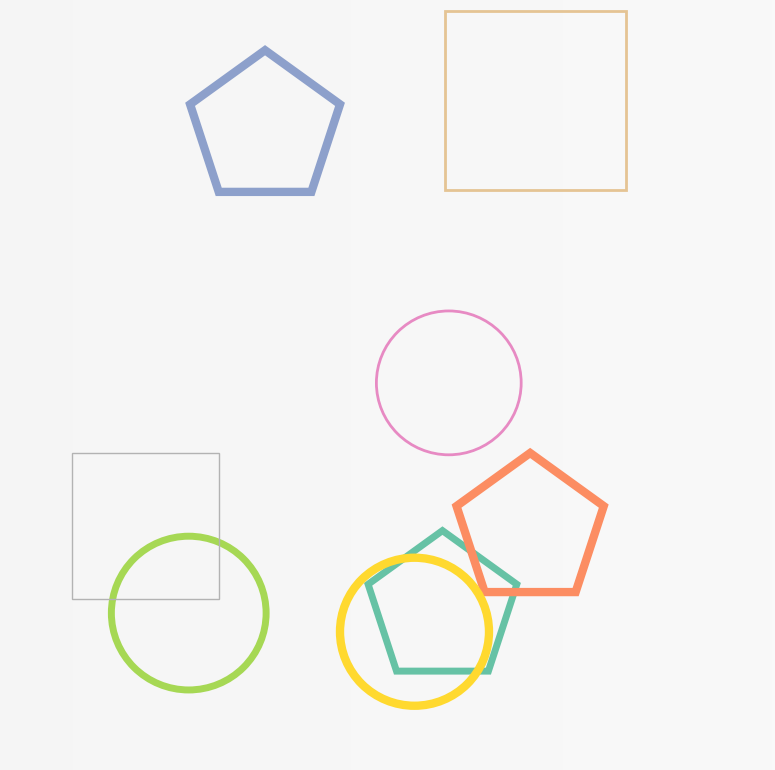[{"shape": "pentagon", "thickness": 2.5, "radius": 0.5, "center": [0.571, 0.21]}, {"shape": "pentagon", "thickness": 3, "radius": 0.5, "center": [0.684, 0.312]}, {"shape": "pentagon", "thickness": 3, "radius": 0.51, "center": [0.342, 0.833]}, {"shape": "circle", "thickness": 1, "radius": 0.47, "center": [0.579, 0.503]}, {"shape": "circle", "thickness": 2.5, "radius": 0.5, "center": [0.244, 0.204]}, {"shape": "circle", "thickness": 3, "radius": 0.48, "center": [0.535, 0.18]}, {"shape": "square", "thickness": 1, "radius": 0.58, "center": [0.692, 0.869]}, {"shape": "square", "thickness": 0.5, "radius": 0.48, "center": [0.188, 0.317]}]